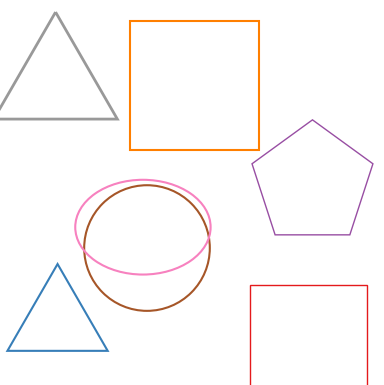[{"shape": "square", "thickness": 1, "radius": 0.76, "center": [0.801, 0.107]}, {"shape": "triangle", "thickness": 1.5, "radius": 0.75, "center": [0.15, 0.164]}, {"shape": "pentagon", "thickness": 1, "radius": 0.83, "center": [0.812, 0.524]}, {"shape": "square", "thickness": 1.5, "radius": 0.84, "center": [0.505, 0.777]}, {"shape": "circle", "thickness": 1.5, "radius": 0.82, "center": [0.382, 0.356]}, {"shape": "oval", "thickness": 1.5, "radius": 0.88, "center": [0.371, 0.41]}, {"shape": "triangle", "thickness": 2, "radius": 0.93, "center": [0.144, 0.783]}]